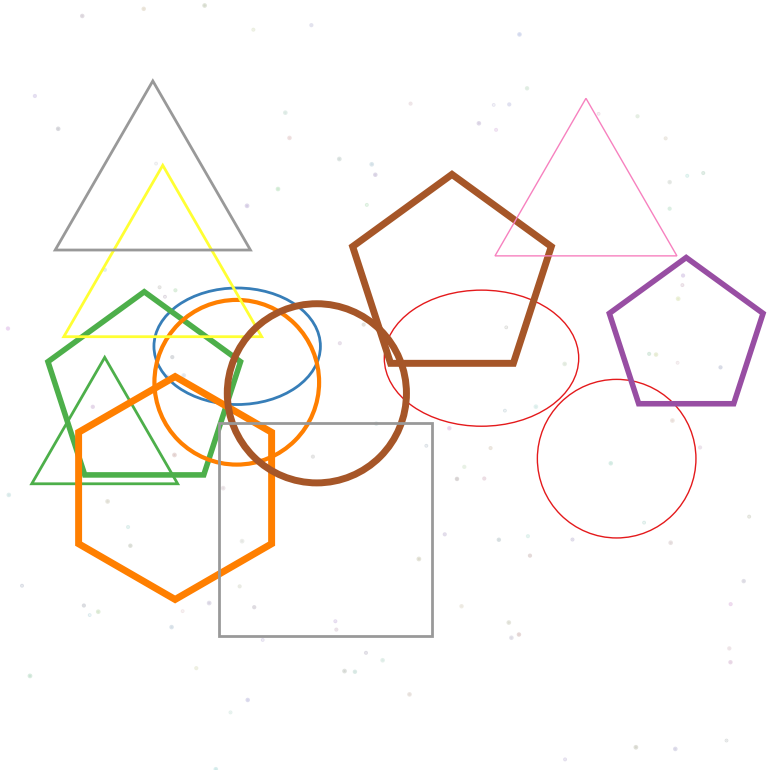[{"shape": "oval", "thickness": 0.5, "radius": 0.63, "center": [0.625, 0.535]}, {"shape": "circle", "thickness": 0.5, "radius": 0.51, "center": [0.801, 0.404]}, {"shape": "oval", "thickness": 1, "radius": 0.54, "center": [0.308, 0.55]}, {"shape": "pentagon", "thickness": 2, "radius": 0.66, "center": [0.187, 0.49]}, {"shape": "triangle", "thickness": 1, "radius": 0.55, "center": [0.136, 0.426]}, {"shape": "pentagon", "thickness": 2, "radius": 0.52, "center": [0.891, 0.561]}, {"shape": "circle", "thickness": 1.5, "radius": 0.53, "center": [0.307, 0.504]}, {"shape": "hexagon", "thickness": 2.5, "radius": 0.72, "center": [0.227, 0.366]}, {"shape": "triangle", "thickness": 1, "radius": 0.74, "center": [0.211, 0.637]}, {"shape": "pentagon", "thickness": 2.5, "radius": 0.68, "center": [0.587, 0.638]}, {"shape": "circle", "thickness": 2.5, "radius": 0.58, "center": [0.412, 0.489]}, {"shape": "triangle", "thickness": 0.5, "radius": 0.68, "center": [0.761, 0.736]}, {"shape": "square", "thickness": 1, "radius": 0.69, "center": [0.423, 0.312]}, {"shape": "triangle", "thickness": 1, "radius": 0.73, "center": [0.198, 0.748]}]